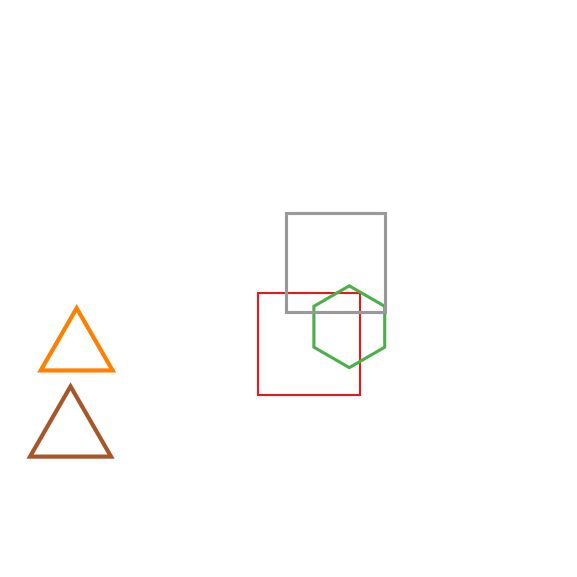[{"shape": "square", "thickness": 1, "radius": 0.44, "center": [0.536, 0.404]}, {"shape": "hexagon", "thickness": 1.5, "radius": 0.35, "center": [0.605, 0.433]}, {"shape": "triangle", "thickness": 2, "radius": 0.36, "center": [0.133, 0.394]}, {"shape": "triangle", "thickness": 2, "radius": 0.41, "center": [0.122, 0.249]}, {"shape": "square", "thickness": 1.5, "radius": 0.43, "center": [0.58, 0.545]}]